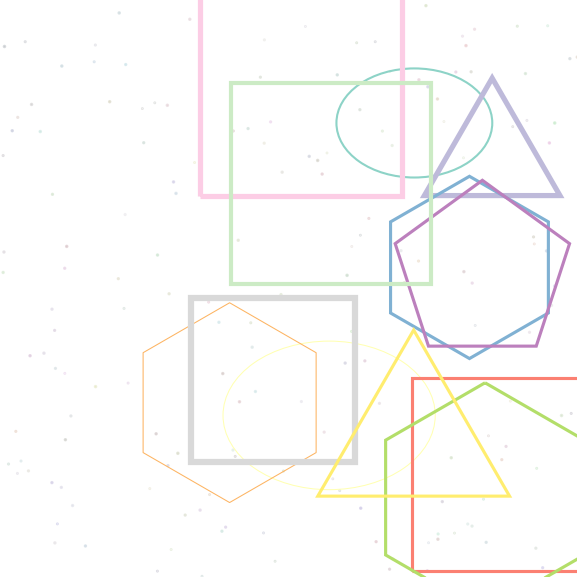[{"shape": "oval", "thickness": 1, "radius": 0.67, "center": [0.717, 0.786]}, {"shape": "oval", "thickness": 0.5, "radius": 0.92, "center": [0.57, 0.28]}, {"shape": "triangle", "thickness": 2.5, "radius": 0.68, "center": [0.852, 0.728]}, {"shape": "square", "thickness": 1.5, "radius": 0.83, "center": [0.881, 0.178]}, {"shape": "hexagon", "thickness": 1.5, "radius": 0.79, "center": [0.813, 0.536]}, {"shape": "hexagon", "thickness": 0.5, "radius": 0.86, "center": [0.398, 0.302]}, {"shape": "hexagon", "thickness": 1.5, "radius": 0.99, "center": [0.84, 0.138]}, {"shape": "square", "thickness": 2.5, "radius": 0.87, "center": [0.521, 0.834]}, {"shape": "square", "thickness": 3, "radius": 0.71, "center": [0.472, 0.342]}, {"shape": "pentagon", "thickness": 1.5, "radius": 0.79, "center": [0.835, 0.528]}, {"shape": "square", "thickness": 2, "radius": 0.87, "center": [0.573, 0.682]}, {"shape": "triangle", "thickness": 1.5, "radius": 0.96, "center": [0.716, 0.236]}]